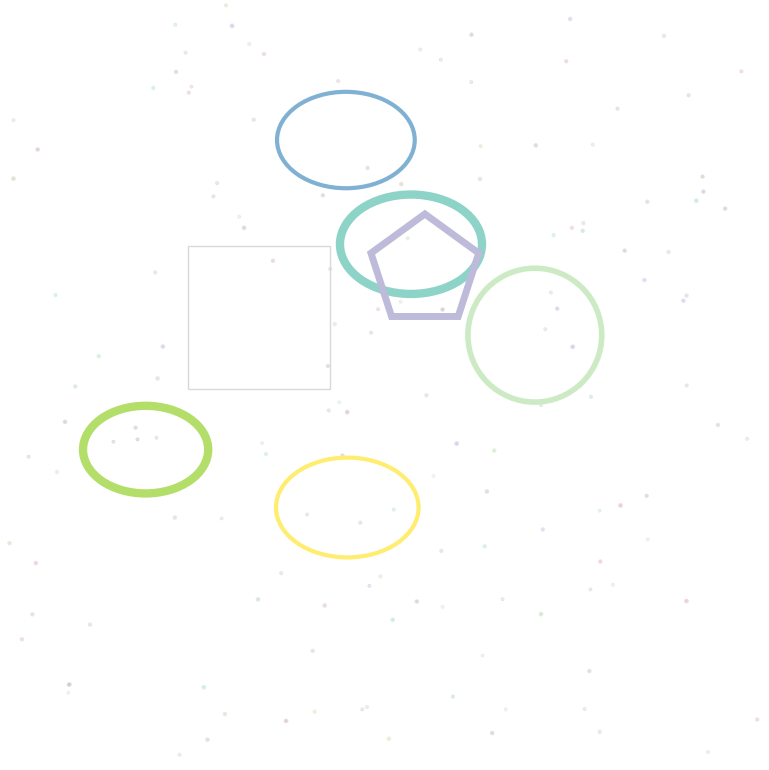[{"shape": "oval", "thickness": 3, "radius": 0.46, "center": [0.534, 0.683]}, {"shape": "pentagon", "thickness": 2.5, "radius": 0.37, "center": [0.552, 0.649]}, {"shape": "oval", "thickness": 1.5, "radius": 0.45, "center": [0.449, 0.818]}, {"shape": "oval", "thickness": 3, "radius": 0.41, "center": [0.189, 0.416]}, {"shape": "square", "thickness": 0.5, "radius": 0.46, "center": [0.336, 0.588]}, {"shape": "circle", "thickness": 2, "radius": 0.43, "center": [0.695, 0.565]}, {"shape": "oval", "thickness": 1.5, "radius": 0.46, "center": [0.451, 0.341]}]